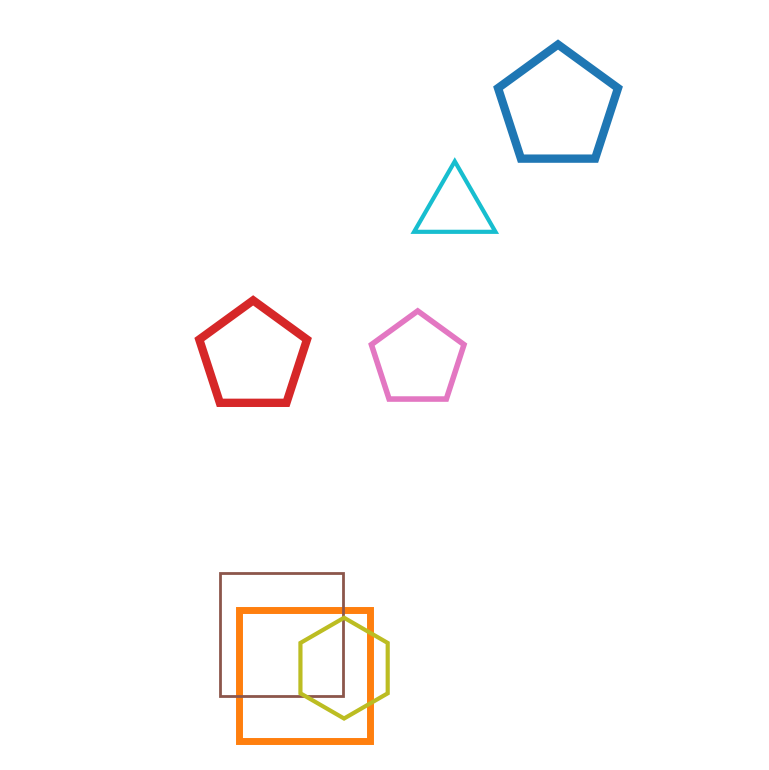[{"shape": "pentagon", "thickness": 3, "radius": 0.41, "center": [0.725, 0.86]}, {"shape": "square", "thickness": 2.5, "radius": 0.42, "center": [0.395, 0.122]}, {"shape": "pentagon", "thickness": 3, "radius": 0.37, "center": [0.329, 0.536]}, {"shape": "square", "thickness": 1, "radius": 0.4, "center": [0.365, 0.176]}, {"shape": "pentagon", "thickness": 2, "radius": 0.32, "center": [0.542, 0.533]}, {"shape": "hexagon", "thickness": 1.5, "radius": 0.33, "center": [0.447, 0.132]}, {"shape": "triangle", "thickness": 1.5, "radius": 0.31, "center": [0.591, 0.729]}]